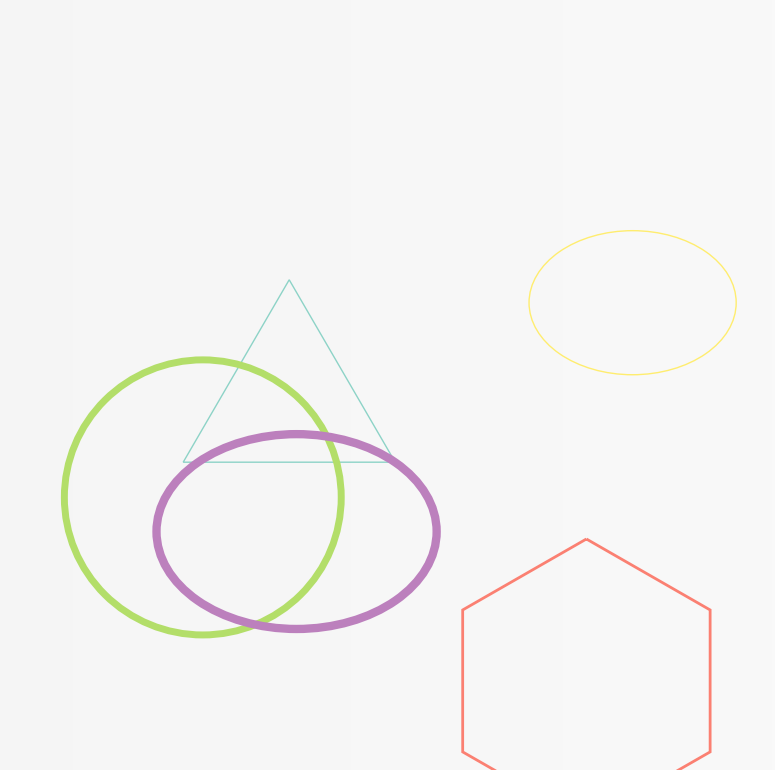[{"shape": "triangle", "thickness": 0.5, "radius": 0.79, "center": [0.373, 0.479]}, {"shape": "hexagon", "thickness": 1, "radius": 0.92, "center": [0.757, 0.116]}, {"shape": "circle", "thickness": 2.5, "radius": 0.89, "center": [0.262, 0.354]}, {"shape": "oval", "thickness": 3, "radius": 0.9, "center": [0.383, 0.31]}, {"shape": "oval", "thickness": 0.5, "radius": 0.67, "center": [0.816, 0.607]}]